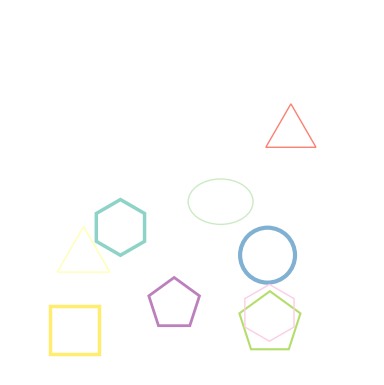[{"shape": "hexagon", "thickness": 2.5, "radius": 0.36, "center": [0.313, 0.409]}, {"shape": "triangle", "thickness": 1, "radius": 0.39, "center": [0.217, 0.333]}, {"shape": "triangle", "thickness": 1, "radius": 0.38, "center": [0.756, 0.655]}, {"shape": "circle", "thickness": 3, "radius": 0.36, "center": [0.695, 0.337]}, {"shape": "pentagon", "thickness": 1.5, "radius": 0.42, "center": [0.701, 0.16]}, {"shape": "hexagon", "thickness": 1, "radius": 0.37, "center": [0.7, 0.187]}, {"shape": "pentagon", "thickness": 2, "radius": 0.35, "center": [0.452, 0.21]}, {"shape": "oval", "thickness": 1, "radius": 0.42, "center": [0.573, 0.476]}, {"shape": "square", "thickness": 2.5, "radius": 0.32, "center": [0.194, 0.143]}]